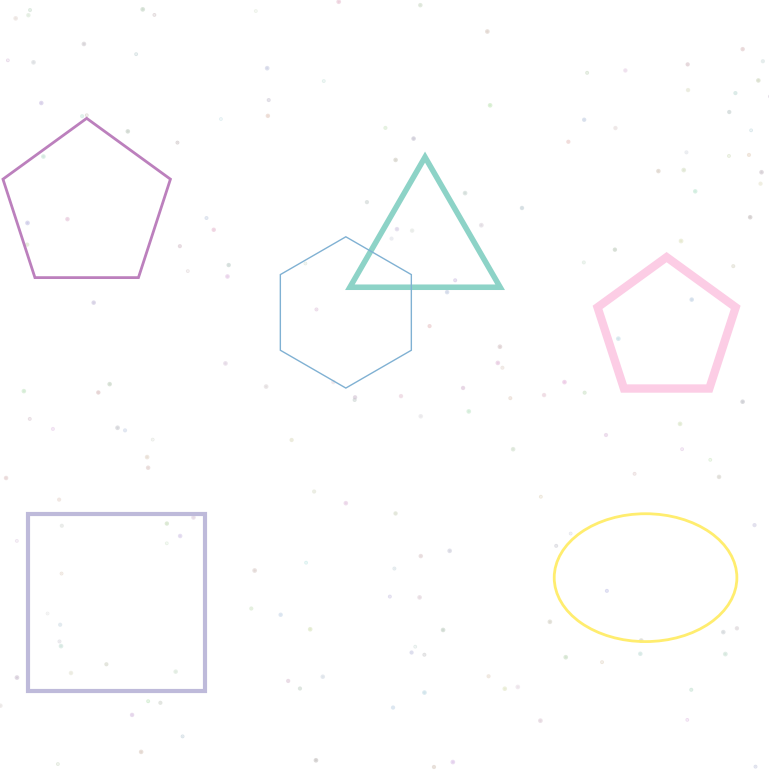[{"shape": "triangle", "thickness": 2, "radius": 0.56, "center": [0.552, 0.683]}, {"shape": "square", "thickness": 1.5, "radius": 0.57, "center": [0.151, 0.218]}, {"shape": "hexagon", "thickness": 0.5, "radius": 0.49, "center": [0.449, 0.594]}, {"shape": "pentagon", "thickness": 3, "radius": 0.47, "center": [0.866, 0.572]}, {"shape": "pentagon", "thickness": 1, "radius": 0.57, "center": [0.113, 0.732]}, {"shape": "oval", "thickness": 1, "radius": 0.59, "center": [0.838, 0.25]}]